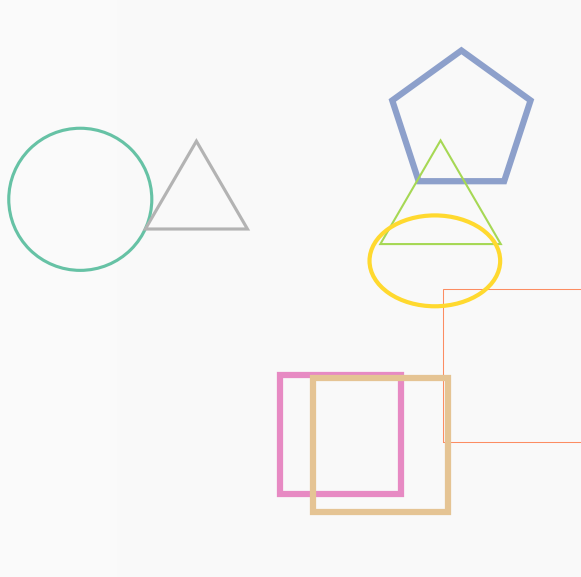[{"shape": "circle", "thickness": 1.5, "radius": 0.62, "center": [0.138, 0.654]}, {"shape": "square", "thickness": 0.5, "radius": 0.66, "center": [0.896, 0.366]}, {"shape": "pentagon", "thickness": 3, "radius": 0.63, "center": [0.794, 0.787]}, {"shape": "square", "thickness": 3, "radius": 0.52, "center": [0.586, 0.247]}, {"shape": "triangle", "thickness": 1, "radius": 0.6, "center": [0.758, 0.636]}, {"shape": "oval", "thickness": 2, "radius": 0.56, "center": [0.748, 0.547]}, {"shape": "square", "thickness": 3, "radius": 0.58, "center": [0.654, 0.228]}, {"shape": "triangle", "thickness": 1.5, "radius": 0.51, "center": [0.338, 0.653]}]